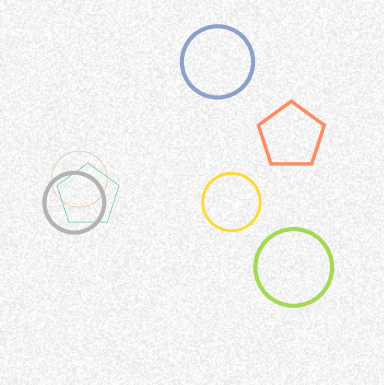[{"shape": "pentagon", "thickness": 0.5, "radius": 0.42, "center": [0.229, 0.492]}, {"shape": "pentagon", "thickness": 2.5, "radius": 0.45, "center": [0.757, 0.647]}, {"shape": "circle", "thickness": 3, "radius": 0.46, "center": [0.565, 0.839]}, {"shape": "circle", "thickness": 3, "radius": 0.5, "center": [0.763, 0.305]}, {"shape": "circle", "thickness": 2, "radius": 0.37, "center": [0.601, 0.475]}, {"shape": "circle", "thickness": 0.5, "radius": 0.36, "center": [0.206, 0.535]}, {"shape": "circle", "thickness": 3, "radius": 0.39, "center": [0.193, 0.474]}]